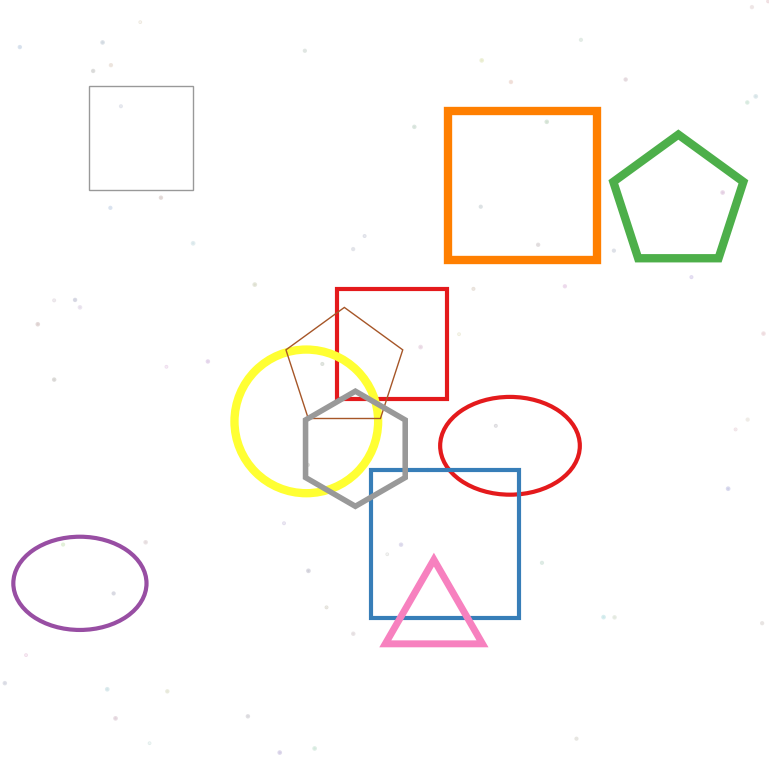[{"shape": "square", "thickness": 1.5, "radius": 0.36, "center": [0.509, 0.554]}, {"shape": "oval", "thickness": 1.5, "radius": 0.45, "center": [0.662, 0.421]}, {"shape": "square", "thickness": 1.5, "radius": 0.48, "center": [0.578, 0.294]}, {"shape": "pentagon", "thickness": 3, "radius": 0.44, "center": [0.881, 0.736]}, {"shape": "oval", "thickness": 1.5, "radius": 0.43, "center": [0.104, 0.242]}, {"shape": "square", "thickness": 3, "radius": 0.48, "center": [0.678, 0.759]}, {"shape": "circle", "thickness": 3, "radius": 0.47, "center": [0.398, 0.453]}, {"shape": "pentagon", "thickness": 0.5, "radius": 0.4, "center": [0.447, 0.521]}, {"shape": "triangle", "thickness": 2.5, "radius": 0.36, "center": [0.564, 0.2]}, {"shape": "hexagon", "thickness": 2, "radius": 0.37, "center": [0.462, 0.417]}, {"shape": "square", "thickness": 0.5, "radius": 0.34, "center": [0.183, 0.82]}]